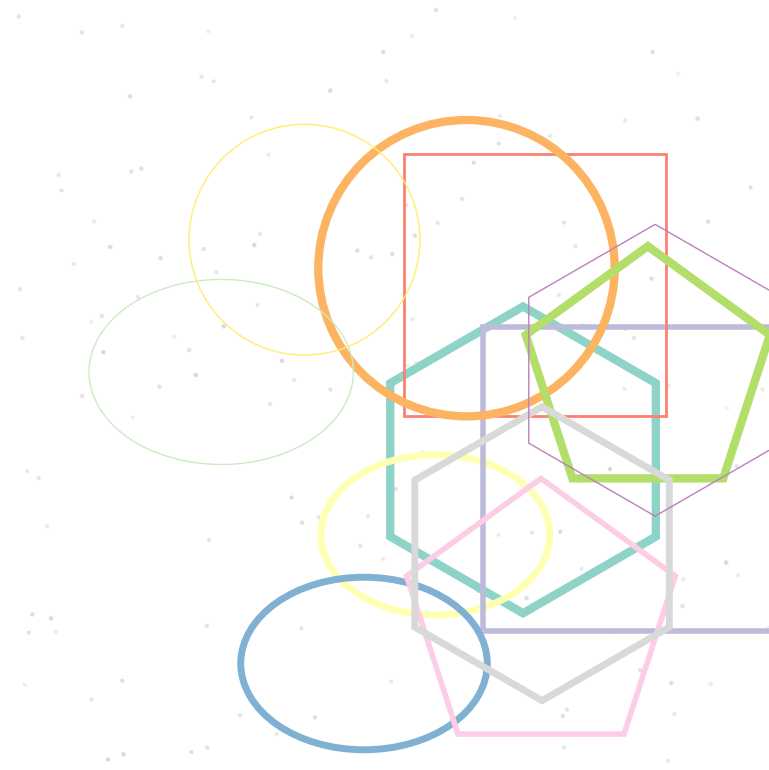[{"shape": "hexagon", "thickness": 3, "radius": 1.0, "center": [0.679, 0.403]}, {"shape": "oval", "thickness": 2.5, "radius": 0.74, "center": [0.565, 0.305]}, {"shape": "square", "thickness": 2, "radius": 0.99, "center": [0.825, 0.378]}, {"shape": "square", "thickness": 1, "radius": 0.85, "center": [0.695, 0.63]}, {"shape": "oval", "thickness": 2.5, "radius": 0.8, "center": [0.473, 0.138]}, {"shape": "circle", "thickness": 3, "radius": 0.96, "center": [0.606, 0.652]}, {"shape": "pentagon", "thickness": 3, "radius": 0.83, "center": [0.841, 0.514]}, {"shape": "pentagon", "thickness": 2, "radius": 0.92, "center": [0.703, 0.195]}, {"shape": "hexagon", "thickness": 2.5, "radius": 0.95, "center": [0.704, 0.281]}, {"shape": "hexagon", "thickness": 0.5, "radius": 0.95, "center": [0.851, 0.519]}, {"shape": "oval", "thickness": 0.5, "radius": 0.86, "center": [0.287, 0.517]}, {"shape": "circle", "thickness": 0.5, "radius": 0.75, "center": [0.395, 0.689]}]